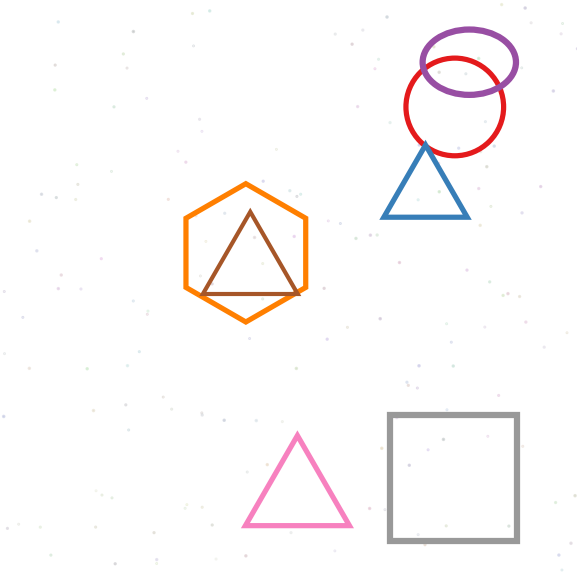[{"shape": "circle", "thickness": 2.5, "radius": 0.42, "center": [0.787, 0.814]}, {"shape": "triangle", "thickness": 2.5, "radius": 0.42, "center": [0.737, 0.665]}, {"shape": "oval", "thickness": 3, "radius": 0.4, "center": [0.813, 0.891]}, {"shape": "hexagon", "thickness": 2.5, "radius": 0.6, "center": [0.426, 0.561]}, {"shape": "triangle", "thickness": 2, "radius": 0.47, "center": [0.433, 0.537]}, {"shape": "triangle", "thickness": 2.5, "radius": 0.52, "center": [0.515, 0.141]}, {"shape": "square", "thickness": 3, "radius": 0.55, "center": [0.785, 0.172]}]